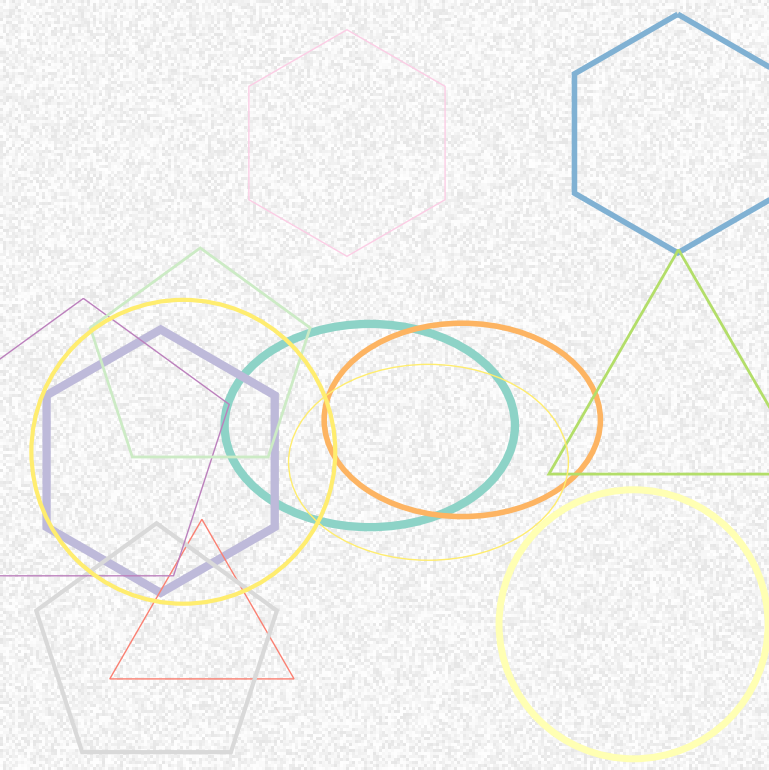[{"shape": "oval", "thickness": 3, "radius": 0.94, "center": [0.48, 0.447]}, {"shape": "circle", "thickness": 2.5, "radius": 0.87, "center": [0.823, 0.189]}, {"shape": "hexagon", "thickness": 3, "radius": 0.86, "center": [0.209, 0.401]}, {"shape": "triangle", "thickness": 0.5, "radius": 0.69, "center": [0.262, 0.187]}, {"shape": "hexagon", "thickness": 2, "radius": 0.77, "center": [0.88, 0.827]}, {"shape": "oval", "thickness": 2, "radius": 0.9, "center": [0.6, 0.455]}, {"shape": "triangle", "thickness": 1, "radius": 0.97, "center": [0.881, 0.481]}, {"shape": "hexagon", "thickness": 0.5, "radius": 0.74, "center": [0.451, 0.814]}, {"shape": "pentagon", "thickness": 1.5, "radius": 0.82, "center": [0.203, 0.156]}, {"shape": "pentagon", "thickness": 0.5, "radius": 1.0, "center": [0.108, 0.413]}, {"shape": "pentagon", "thickness": 1, "radius": 0.75, "center": [0.26, 0.528]}, {"shape": "circle", "thickness": 1.5, "radius": 0.99, "center": [0.238, 0.413]}, {"shape": "oval", "thickness": 0.5, "radius": 0.91, "center": [0.556, 0.4]}]